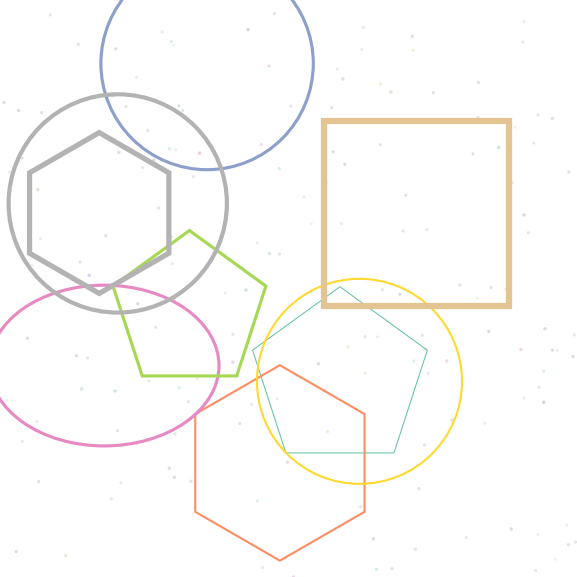[{"shape": "pentagon", "thickness": 0.5, "radius": 0.8, "center": [0.589, 0.344]}, {"shape": "hexagon", "thickness": 1, "radius": 0.85, "center": [0.485, 0.198]}, {"shape": "circle", "thickness": 1.5, "radius": 0.92, "center": [0.359, 0.889]}, {"shape": "oval", "thickness": 1.5, "radius": 0.99, "center": [0.18, 0.366]}, {"shape": "pentagon", "thickness": 1.5, "radius": 0.7, "center": [0.328, 0.461]}, {"shape": "circle", "thickness": 1, "radius": 0.89, "center": [0.622, 0.339]}, {"shape": "square", "thickness": 3, "radius": 0.8, "center": [0.721, 0.629]}, {"shape": "circle", "thickness": 2, "radius": 0.95, "center": [0.204, 0.647]}, {"shape": "hexagon", "thickness": 2.5, "radius": 0.7, "center": [0.172, 0.63]}]